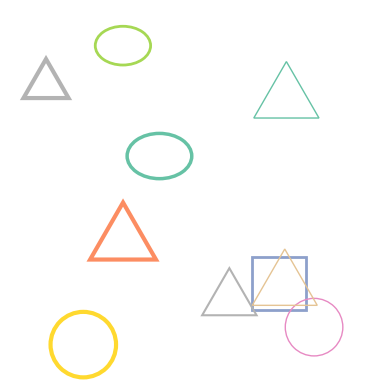[{"shape": "oval", "thickness": 2.5, "radius": 0.42, "center": [0.414, 0.595]}, {"shape": "triangle", "thickness": 1, "radius": 0.49, "center": [0.744, 0.742]}, {"shape": "triangle", "thickness": 3, "radius": 0.49, "center": [0.32, 0.375]}, {"shape": "square", "thickness": 2, "radius": 0.35, "center": [0.726, 0.264]}, {"shape": "circle", "thickness": 1, "radius": 0.37, "center": [0.816, 0.15]}, {"shape": "oval", "thickness": 2, "radius": 0.36, "center": [0.319, 0.881]}, {"shape": "circle", "thickness": 3, "radius": 0.43, "center": [0.216, 0.105]}, {"shape": "triangle", "thickness": 1, "radius": 0.49, "center": [0.74, 0.256]}, {"shape": "triangle", "thickness": 1.5, "radius": 0.41, "center": [0.596, 0.222]}, {"shape": "triangle", "thickness": 3, "radius": 0.34, "center": [0.12, 0.779]}]